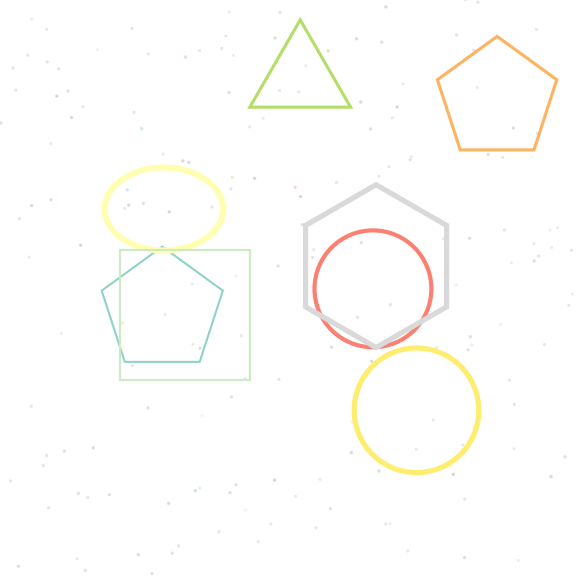[{"shape": "pentagon", "thickness": 1, "radius": 0.55, "center": [0.281, 0.462]}, {"shape": "oval", "thickness": 3, "radius": 0.51, "center": [0.284, 0.637]}, {"shape": "circle", "thickness": 2, "radius": 0.51, "center": [0.646, 0.499]}, {"shape": "pentagon", "thickness": 1.5, "radius": 0.54, "center": [0.861, 0.827]}, {"shape": "triangle", "thickness": 1.5, "radius": 0.5, "center": [0.52, 0.864]}, {"shape": "hexagon", "thickness": 2.5, "radius": 0.7, "center": [0.651, 0.538]}, {"shape": "square", "thickness": 1, "radius": 0.56, "center": [0.32, 0.453]}, {"shape": "circle", "thickness": 2.5, "radius": 0.54, "center": [0.721, 0.289]}]